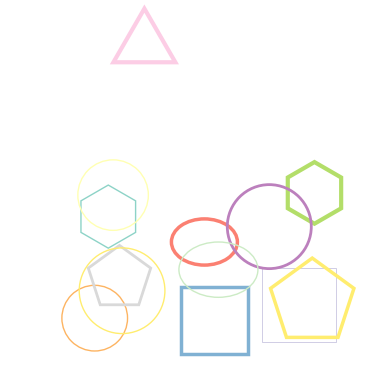[{"shape": "hexagon", "thickness": 1, "radius": 0.41, "center": [0.281, 0.437]}, {"shape": "circle", "thickness": 1, "radius": 0.46, "center": [0.294, 0.493]}, {"shape": "square", "thickness": 0.5, "radius": 0.48, "center": [0.777, 0.208]}, {"shape": "oval", "thickness": 2.5, "radius": 0.43, "center": [0.531, 0.371]}, {"shape": "square", "thickness": 2.5, "radius": 0.44, "center": [0.557, 0.168]}, {"shape": "circle", "thickness": 1, "radius": 0.43, "center": [0.246, 0.174]}, {"shape": "hexagon", "thickness": 3, "radius": 0.4, "center": [0.817, 0.499]}, {"shape": "triangle", "thickness": 3, "radius": 0.46, "center": [0.375, 0.885]}, {"shape": "pentagon", "thickness": 2, "radius": 0.43, "center": [0.31, 0.277]}, {"shape": "circle", "thickness": 2, "radius": 0.55, "center": [0.699, 0.411]}, {"shape": "oval", "thickness": 1, "radius": 0.51, "center": [0.567, 0.3]}, {"shape": "pentagon", "thickness": 2.5, "radius": 0.57, "center": [0.811, 0.216]}, {"shape": "circle", "thickness": 1, "radius": 0.56, "center": [0.317, 0.245]}]